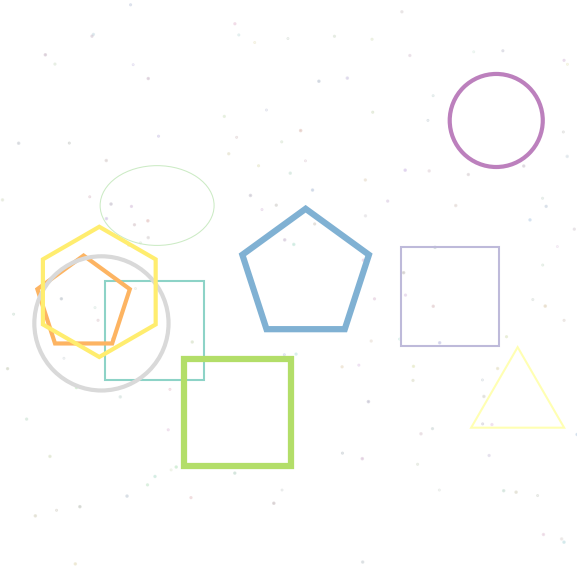[{"shape": "square", "thickness": 1, "radius": 0.43, "center": [0.267, 0.427]}, {"shape": "triangle", "thickness": 1, "radius": 0.46, "center": [0.896, 0.305]}, {"shape": "square", "thickness": 1, "radius": 0.42, "center": [0.78, 0.486]}, {"shape": "pentagon", "thickness": 3, "radius": 0.58, "center": [0.529, 0.522]}, {"shape": "pentagon", "thickness": 2, "radius": 0.42, "center": [0.145, 0.472]}, {"shape": "square", "thickness": 3, "radius": 0.46, "center": [0.411, 0.284]}, {"shape": "circle", "thickness": 2, "radius": 0.58, "center": [0.176, 0.439]}, {"shape": "circle", "thickness": 2, "radius": 0.4, "center": [0.859, 0.791]}, {"shape": "oval", "thickness": 0.5, "radius": 0.49, "center": [0.272, 0.643]}, {"shape": "hexagon", "thickness": 2, "radius": 0.56, "center": [0.172, 0.494]}]